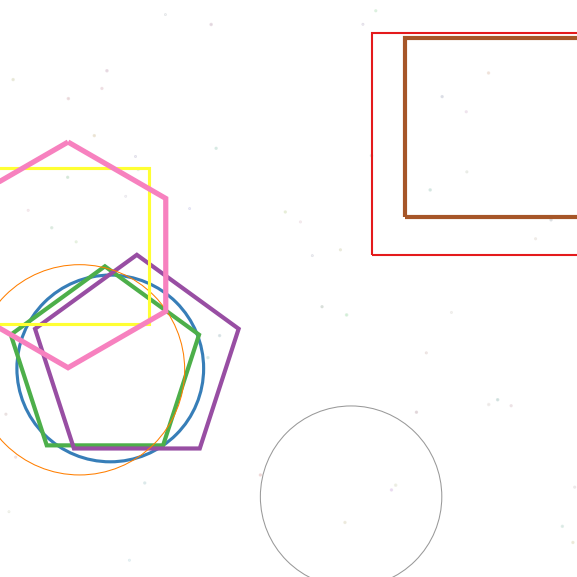[{"shape": "square", "thickness": 1, "radius": 0.96, "center": [0.837, 0.75]}, {"shape": "circle", "thickness": 1.5, "radius": 0.81, "center": [0.191, 0.361]}, {"shape": "pentagon", "thickness": 2, "radius": 0.86, "center": [0.182, 0.367]}, {"shape": "pentagon", "thickness": 2, "radius": 0.93, "center": [0.237, 0.372]}, {"shape": "circle", "thickness": 0.5, "radius": 0.91, "center": [0.138, 0.359]}, {"shape": "square", "thickness": 1.5, "radius": 0.67, "center": [0.123, 0.573]}, {"shape": "square", "thickness": 2, "radius": 0.78, "center": [0.858, 0.778]}, {"shape": "hexagon", "thickness": 2.5, "radius": 0.98, "center": [0.118, 0.558]}, {"shape": "circle", "thickness": 0.5, "radius": 0.79, "center": [0.608, 0.139]}]